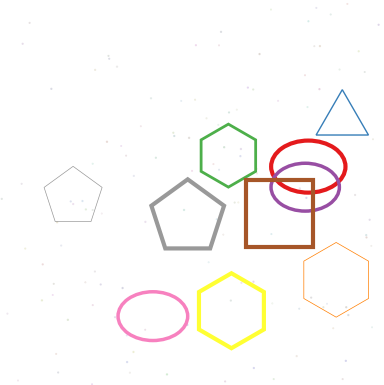[{"shape": "oval", "thickness": 3, "radius": 0.48, "center": [0.801, 0.567]}, {"shape": "triangle", "thickness": 1, "radius": 0.39, "center": [0.889, 0.689]}, {"shape": "hexagon", "thickness": 2, "radius": 0.41, "center": [0.593, 0.596]}, {"shape": "oval", "thickness": 2.5, "radius": 0.44, "center": [0.793, 0.514]}, {"shape": "hexagon", "thickness": 0.5, "radius": 0.49, "center": [0.873, 0.273]}, {"shape": "hexagon", "thickness": 3, "radius": 0.49, "center": [0.601, 0.193]}, {"shape": "square", "thickness": 3, "radius": 0.44, "center": [0.726, 0.445]}, {"shape": "oval", "thickness": 2.5, "radius": 0.45, "center": [0.397, 0.179]}, {"shape": "pentagon", "thickness": 0.5, "radius": 0.4, "center": [0.19, 0.489]}, {"shape": "pentagon", "thickness": 3, "radius": 0.5, "center": [0.488, 0.435]}]